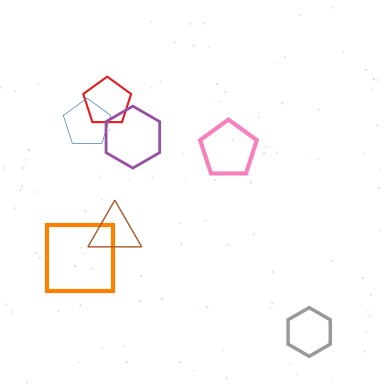[{"shape": "pentagon", "thickness": 1.5, "radius": 0.33, "center": [0.278, 0.736]}, {"shape": "pentagon", "thickness": 0.5, "radius": 0.32, "center": [0.226, 0.68]}, {"shape": "hexagon", "thickness": 2, "radius": 0.4, "center": [0.345, 0.644]}, {"shape": "square", "thickness": 3, "radius": 0.43, "center": [0.207, 0.33]}, {"shape": "triangle", "thickness": 1, "radius": 0.4, "center": [0.298, 0.399]}, {"shape": "pentagon", "thickness": 3, "radius": 0.39, "center": [0.593, 0.612]}, {"shape": "hexagon", "thickness": 2.5, "radius": 0.32, "center": [0.803, 0.138]}]